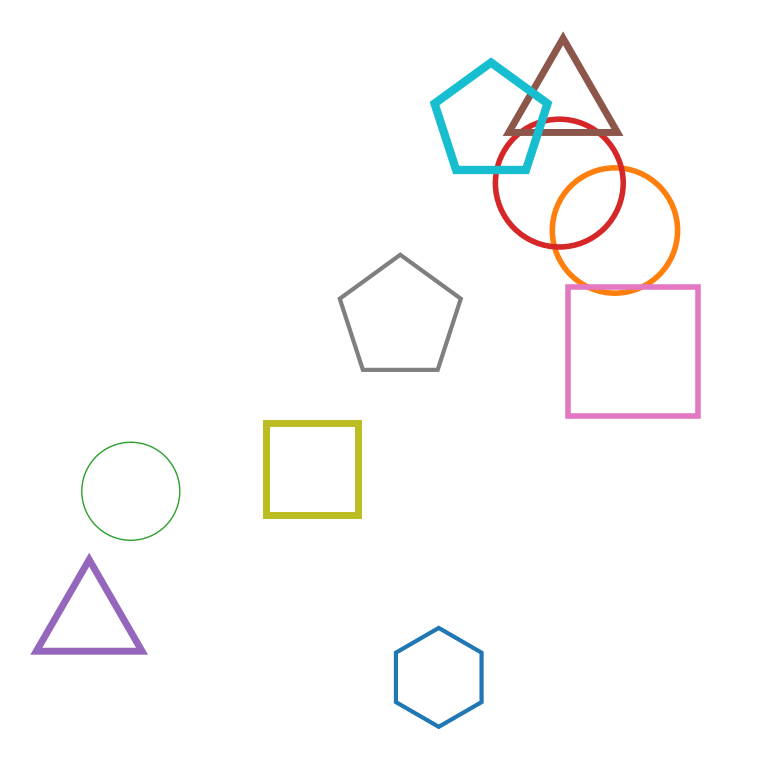[{"shape": "hexagon", "thickness": 1.5, "radius": 0.32, "center": [0.57, 0.12]}, {"shape": "circle", "thickness": 2, "radius": 0.41, "center": [0.799, 0.701]}, {"shape": "circle", "thickness": 0.5, "radius": 0.32, "center": [0.17, 0.362]}, {"shape": "circle", "thickness": 2, "radius": 0.41, "center": [0.726, 0.762]}, {"shape": "triangle", "thickness": 2.5, "radius": 0.4, "center": [0.116, 0.194]}, {"shape": "triangle", "thickness": 2.5, "radius": 0.41, "center": [0.731, 0.869]}, {"shape": "square", "thickness": 2, "radius": 0.42, "center": [0.823, 0.544]}, {"shape": "pentagon", "thickness": 1.5, "radius": 0.41, "center": [0.52, 0.587]}, {"shape": "square", "thickness": 2.5, "radius": 0.3, "center": [0.405, 0.391]}, {"shape": "pentagon", "thickness": 3, "radius": 0.39, "center": [0.638, 0.842]}]